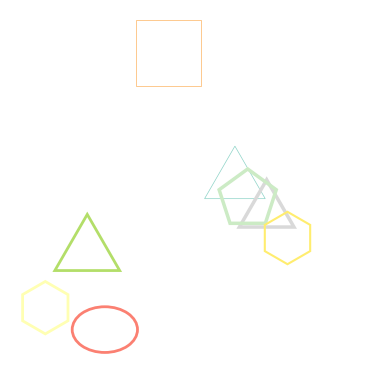[{"shape": "triangle", "thickness": 0.5, "radius": 0.45, "center": [0.61, 0.529]}, {"shape": "hexagon", "thickness": 2, "radius": 0.34, "center": [0.118, 0.201]}, {"shape": "oval", "thickness": 2, "radius": 0.42, "center": [0.272, 0.144]}, {"shape": "square", "thickness": 0.5, "radius": 0.42, "center": [0.438, 0.862]}, {"shape": "triangle", "thickness": 2, "radius": 0.49, "center": [0.227, 0.346]}, {"shape": "triangle", "thickness": 2.5, "radius": 0.41, "center": [0.693, 0.451]}, {"shape": "pentagon", "thickness": 2.5, "radius": 0.39, "center": [0.643, 0.483]}, {"shape": "hexagon", "thickness": 1.5, "radius": 0.34, "center": [0.747, 0.382]}]